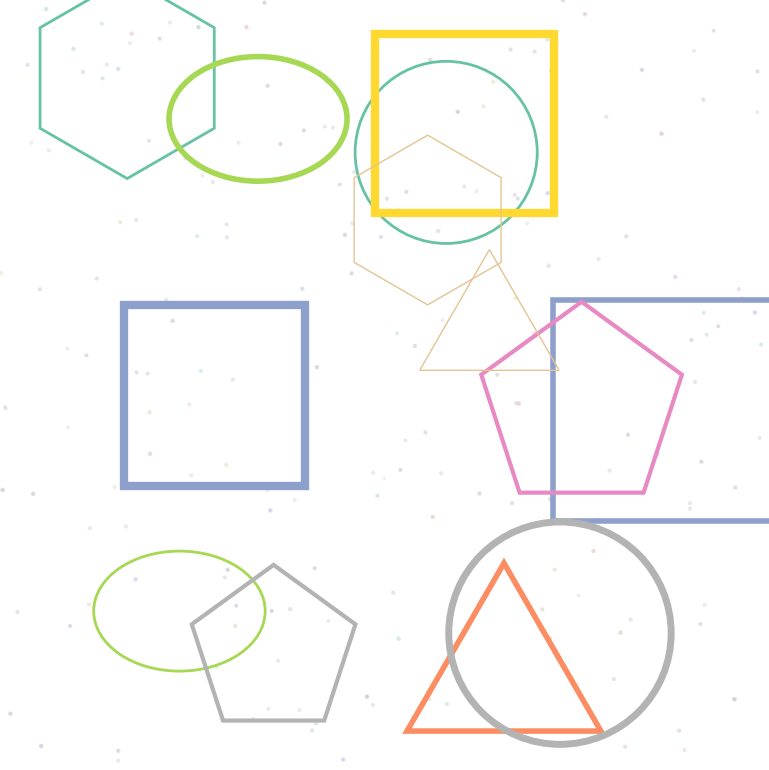[{"shape": "circle", "thickness": 1, "radius": 0.59, "center": [0.579, 0.802]}, {"shape": "hexagon", "thickness": 1, "radius": 0.65, "center": [0.165, 0.899]}, {"shape": "triangle", "thickness": 2, "radius": 0.73, "center": [0.655, 0.123]}, {"shape": "square", "thickness": 2, "radius": 0.72, "center": [0.862, 0.467]}, {"shape": "square", "thickness": 3, "radius": 0.59, "center": [0.278, 0.486]}, {"shape": "pentagon", "thickness": 1.5, "radius": 0.69, "center": [0.755, 0.471]}, {"shape": "oval", "thickness": 2, "radius": 0.58, "center": [0.335, 0.846]}, {"shape": "oval", "thickness": 1, "radius": 0.56, "center": [0.233, 0.206]}, {"shape": "square", "thickness": 3, "radius": 0.58, "center": [0.603, 0.84]}, {"shape": "hexagon", "thickness": 0.5, "radius": 0.55, "center": [0.555, 0.714]}, {"shape": "triangle", "thickness": 0.5, "radius": 0.52, "center": [0.636, 0.571]}, {"shape": "circle", "thickness": 2.5, "radius": 0.72, "center": [0.727, 0.178]}, {"shape": "pentagon", "thickness": 1.5, "radius": 0.56, "center": [0.355, 0.155]}]